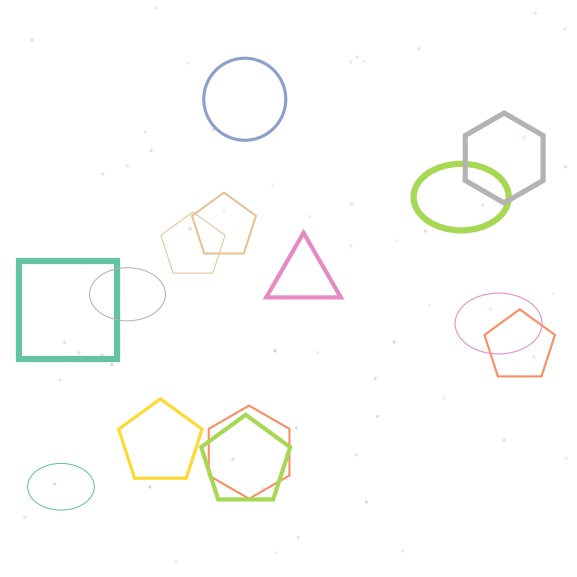[{"shape": "oval", "thickness": 0.5, "radius": 0.29, "center": [0.106, 0.156]}, {"shape": "square", "thickness": 3, "radius": 0.42, "center": [0.118, 0.462]}, {"shape": "pentagon", "thickness": 1, "radius": 0.32, "center": [0.9, 0.399]}, {"shape": "hexagon", "thickness": 1, "radius": 0.4, "center": [0.431, 0.216]}, {"shape": "circle", "thickness": 1.5, "radius": 0.36, "center": [0.424, 0.827]}, {"shape": "triangle", "thickness": 2, "radius": 0.37, "center": [0.526, 0.521]}, {"shape": "oval", "thickness": 0.5, "radius": 0.38, "center": [0.863, 0.439]}, {"shape": "pentagon", "thickness": 2, "radius": 0.4, "center": [0.425, 0.2]}, {"shape": "oval", "thickness": 3, "radius": 0.41, "center": [0.799, 0.658]}, {"shape": "pentagon", "thickness": 1.5, "radius": 0.38, "center": [0.278, 0.232]}, {"shape": "pentagon", "thickness": 0.5, "radius": 0.29, "center": [0.334, 0.574]}, {"shape": "pentagon", "thickness": 1, "radius": 0.29, "center": [0.388, 0.607]}, {"shape": "hexagon", "thickness": 2.5, "radius": 0.39, "center": [0.873, 0.726]}, {"shape": "oval", "thickness": 0.5, "radius": 0.33, "center": [0.221, 0.49]}]